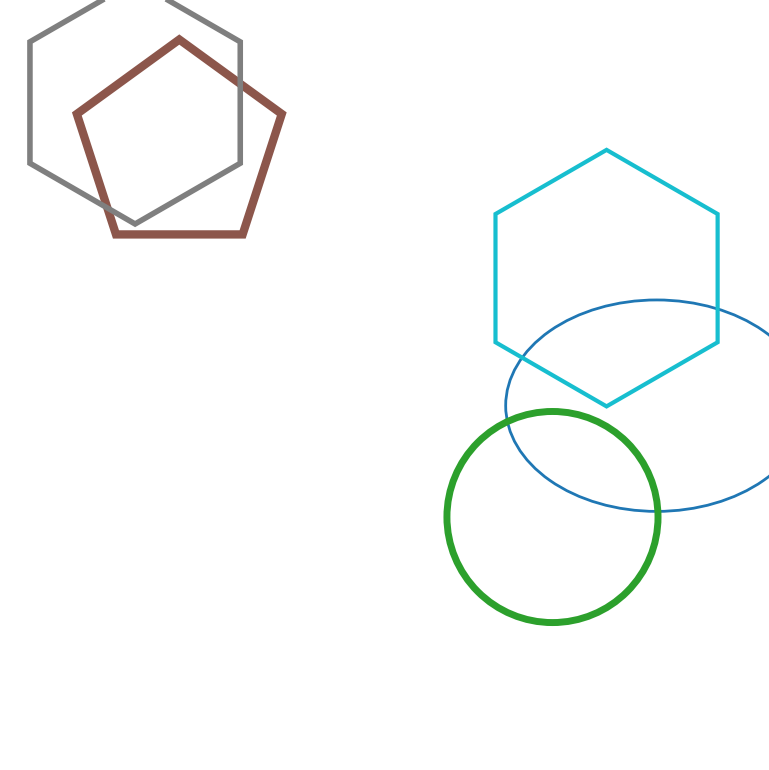[{"shape": "oval", "thickness": 1, "radius": 0.98, "center": [0.853, 0.473]}, {"shape": "circle", "thickness": 2.5, "radius": 0.69, "center": [0.718, 0.329]}, {"shape": "pentagon", "thickness": 3, "radius": 0.7, "center": [0.233, 0.809]}, {"shape": "hexagon", "thickness": 2, "radius": 0.79, "center": [0.175, 0.867]}, {"shape": "hexagon", "thickness": 1.5, "radius": 0.83, "center": [0.788, 0.639]}]